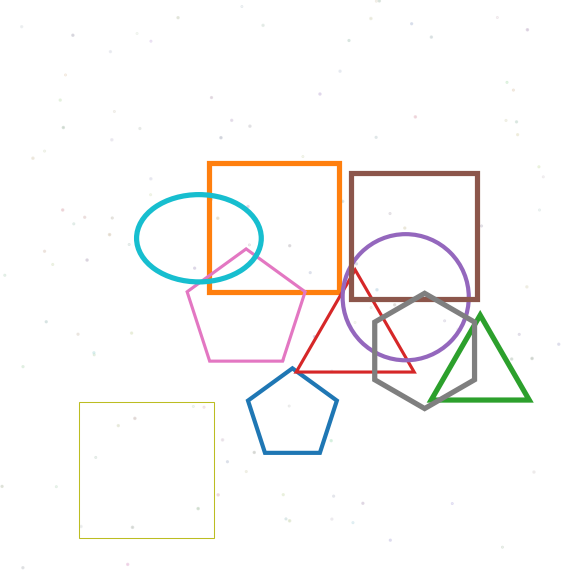[{"shape": "pentagon", "thickness": 2, "radius": 0.4, "center": [0.506, 0.28]}, {"shape": "square", "thickness": 2.5, "radius": 0.56, "center": [0.475, 0.605]}, {"shape": "triangle", "thickness": 2.5, "radius": 0.49, "center": [0.832, 0.355]}, {"shape": "triangle", "thickness": 1.5, "radius": 0.59, "center": [0.615, 0.414]}, {"shape": "circle", "thickness": 2, "radius": 0.55, "center": [0.703, 0.484]}, {"shape": "square", "thickness": 2.5, "radius": 0.55, "center": [0.716, 0.591]}, {"shape": "pentagon", "thickness": 1.5, "radius": 0.54, "center": [0.426, 0.461]}, {"shape": "hexagon", "thickness": 2.5, "radius": 0.5, "center": [0.735, 0.391]}, {"shape": "square", "thickness": 0.5, "radius": 0.59, "center": [0.253, 0.185]}, {"shape": "oval", "thickness": 2.5, "radius": 0.54, "center": [0.344, 0.587]}]